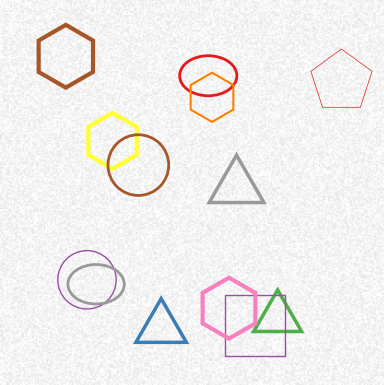[{"shape": "oval", "thickness": 2, "radius": 0.37, "center": [0.541, 0.803]}, {"shape": "pentagon", "thickness": 0.5, "radius": 0.42, "center": [0.887, 0.789]}, {"shape": "triangle", "thickness": 2.5, "radius": 0.38, "center": [0.419, 0.149]}, {"shape": "triangle", "thickness": 2.5, "radius": 0.36, "center": [0.721, 0.175]}, {"shape": "square", "thickness": 1, "radius": 0.39, "center": [0.662, 0.155]}, {"shape": "circle", "thickness": 1, "radius": 0.38, "center": [0.226, 0.273]}, {"shape": "hexagon", "thickness": 1.5, "radius": 0.32, "center": [0.551, 0.747]}, {"shape": "hexagon", "thickness": 3, "radius": 0.36, "center": [0.292, 0.634]}, {"shape": "hexagon", "thickness": 3, "radius": 0.41, "center": [0.171, 0.854]}, {"shape": "circle", "thickness": 2, "radius": 0.39, "center": [0.359, 0.571]}, {"shape": "hexagon", "thickness": 3, "radius": 0.4, "center": [0.595, 0.2]}, {"shape": "triangle", "thickness": 2.5, "radius": 0.41, "center": [0.614, 0.515]}, {"shape": "oval", "thickness": 2, "radius": 0.37, "center": [0.25, 0.262]}]